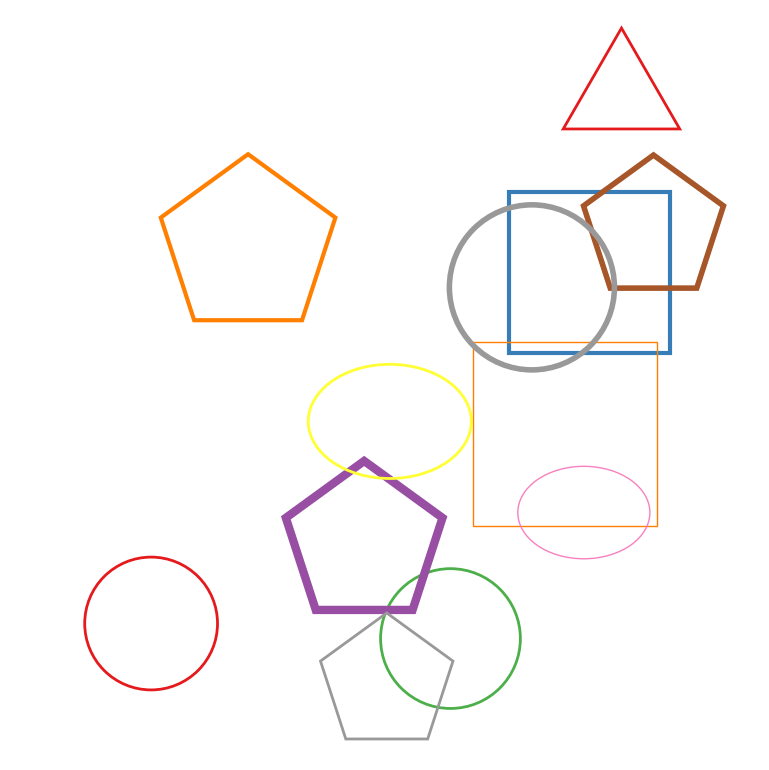[{"shape": "triangle", "thickness": 1, "radius": 0.44, "center": [0.807, 0.876]}, {"shape": "circle", "thickness": 1, "radius": 0.43, "center": [0.196, 0.19]}, {"shape": "square", "thickness": 1.5, "radius": 0.52, "center": [0.766, 0.646]}, {"shape": "circle", "thickness": 1, "radius": 0.45, "center": [0.585, 0.171]}, {"shape": "pentagon", "thickness": 3, "radius": 0.53, "center": [0.473, 0.294]}, {"shape": "pentagon", "thickness": 1.5, "radius": 0.6, "center": [0.322, 0.681]}, {"shape": "square", "thickness": 0.5, "radius": 0.6, "center": [0.733, 0.436]}, {"shape": "oval", "thickness": 1, "radius": 0.53, "center": [0.506, 0.453]}, {"shape": "pentagon", "thickness": 2, "radius": 0.48, "center": [0.849, 0.703]}, {"shape": "oval", "thickness": 0.5, "radius": 0.43, "center": [0.758, 0.334]}, {"shape": "circle", "thickness": 2, "radius": 0.54, "center": [0.691, 0.627]}, {"shape": "pentagon", "thickness": 1, "radius": 0.45, "center": [0.502, 0.113]}]